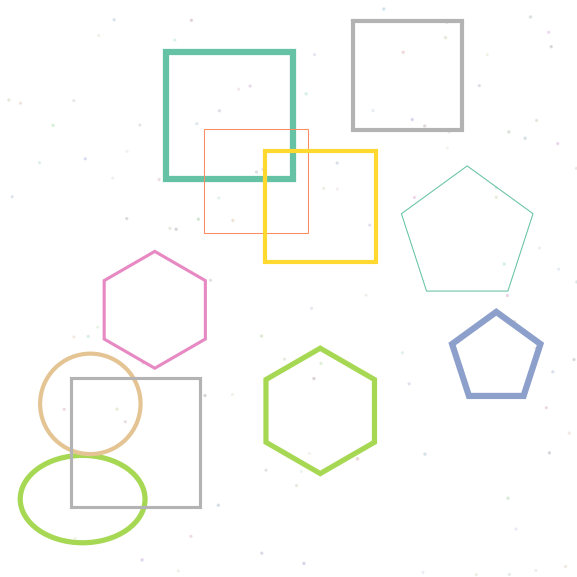[{"shape": "pentagon", "thickness": 0.5, "radius": 0.6, "center": [0.809, 0.592]}, {"shape": "square", "thickness": 3, "radius": 0.55, "center": [0.397, 0.799]}, {"shape": "square", "thickness": 0.5, "radius": 0.45, "center": [0.443, 0.686]}, {"shape": "pentagon", "thickness": 3, "radius": 0.4, "center": [0.859, 0.379]}, {"shape": "hexagon", "thickness": 1.5, "radius": 0.51, "center": [0.268, 0.463]}, {"shape": "oval", "thickness": 2.5, "radius": 0.54, "center": [0.143, 0.135]}, {"shape": "hexagon", "thickness": 2.5, "radius": 0.54, "center": [0.555, 0.288]}, {"shape": "square", "thickness": 2, "radius": 0.48, "center": [0.555, 0.642]}, {"shape": "circle", "thickness": 2, "radius": 0.43, "center": [0.156, 0.3]}, {"shape": "square", "thickness": 2, "radius": 0.47, "center": [0.705, 0.868]}, {"shape": "square", "thickness": 1.5, "radius": 0.56, "center": [0.235, 0.233]}]